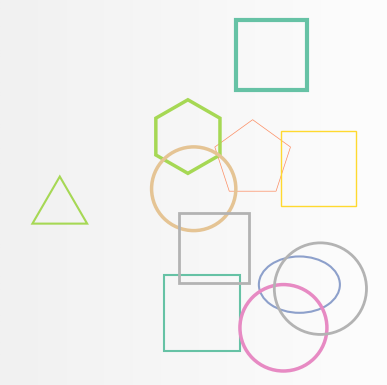[{"shape": "square", "thickness": 3, "radius": 0.46, "center": [0.7, 0.856]}, {"shape": "square", "thickness": 1.5, "radius": 0.49, "center": [0.52, 0.188]}, {"shape": "pentagon", "thickness": 0.5, "radius": 0.51, "center": [0.652, 0.586]}, {"shape": "oval", "thickness": 1.5, "radius": 0.52, "center": [0.773, 0.261]}, {"shape": "circle", "thickness": 2.5, "radius": 0.56, "center": [0.731, 0.149]}, {"shape": "hexagon", "thickness": 2.5, "radius": 0.48, "center": [0.485, 0.645]}, {"shape": "triangle", "thickness": 1.5, "radius": 0.41, "center": [0.154, 0.46]}, {"shape": "square", "thickness": 1, "radius": 0.49, "center": [0.821, 0.562]}, {"shape": "circle", "thickness": 2.5, "radius": 0.54, "center": [0.5, 0.51]}, {"shape": "square", "thickness": 2, "radius": 0.45, "center": [0.553, 0.355]}, {"shape": "circle", "thickness": 2, "radius": 0.59, "center": [0.827, 0.25]}]